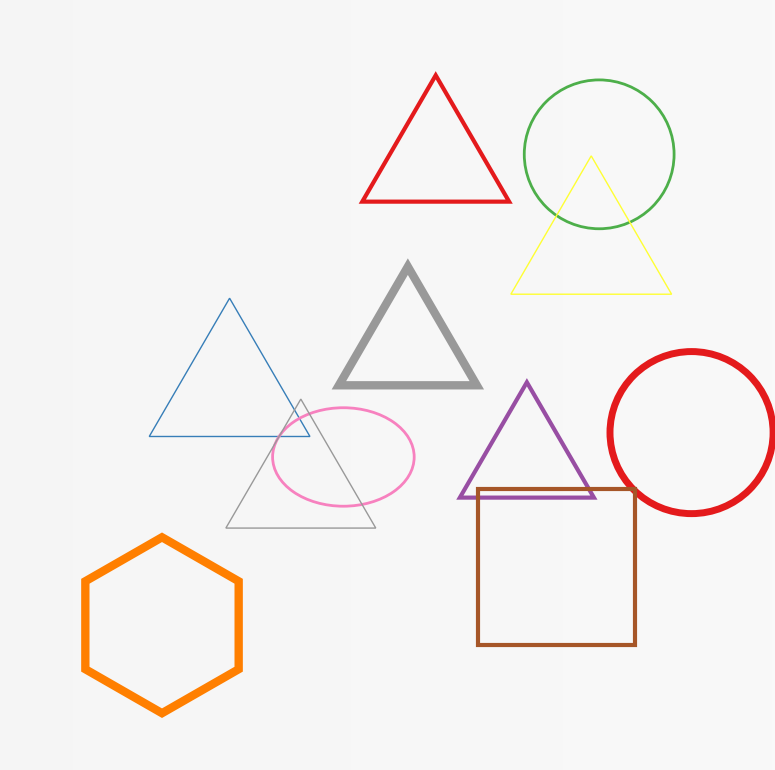[{"shape": "circle", "thickness": 2.5, "radius": 0.53, "center": [0.892, 0.438]}, {"shape": "triangle", "thickness": 1.5, "radius": 0.55, "center": [0.562, 0.793]}, {"shape": "triangle", "thickness": 0.5, "radius": 0.6, "center": [0.296, 0.493]}, {"shape": "circle", "thickness": 1, "radius": 0.48, "center": [0.773, 0.8]}, {"shape": "triangle", "thickness": 1.5, "radius": 0.5, "center": [0.68, 0.404]}, {"shape": "hexagon", "thickness": 3, "radius": 0.57, "center": [0.209, 0.188]}, {"shape": "triangle", "thickness": 0.5, "radius": 0.6, "center": [0.763, 0.678]}, {"shape": "square", "thickness": 1.5, "radius": 0.51, "center": [0.719, 0.264]}, {"shape": "oval", "thickness": 1, "radius": 0.46, "center": [0.443, 0.407]}, {"shape": "triangle", "thickness": 0.5, "radius": 0.56, "center": [0.388, 0.37]}, {"shape": "triangle", "thickness": 3, "radius": 0.51, "center": [0.526, 0.551]}]